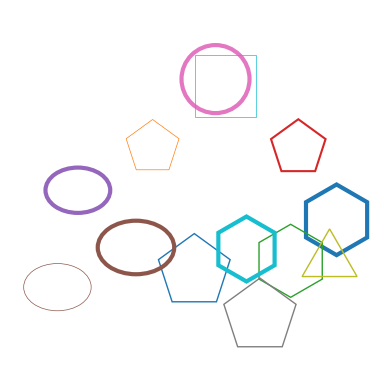[{"shape": "pentagon", "thickness": 1, "radius": 0.49, "center": [0.505, 0.295]}, {"shape": "hexagon", "thickness": 3, "radius": 0.46, "center": [0.874, 0.429]}, {"shape": "pentagon", "thickness": 0.5, "radius": 0.36, "center": [0.396, 0.617]}, {"shape": "hexagon", "thickness": 1, "radius": 0.47, "center": [0.755, 0.323]}, {"shape": "pentagon", "thickness": 1.5, "radius": 0.37, "center": [0.775, 0.616]}, {"shape": "oval", "thickness": 3, "radius": 0.42, "center": [0.202, 0.506]}, {"shape": "oval", "thickness": 0.5, "radius": 0.44, "center": [0.149, 0.254]}, {"shape": "oval", "thickness": 3, "radius": 0.5, "center": [0.353, 0.357]}, {"shape": "circle", "thickness": 3, "radius": 0.44, "center": [0.56, 0.795]}, {"shape": "pentagon", "thickness": 1, "radius": 0.49, "center": [0.675, 0.179]}, {"shape": "triangle", "thickness": 1, "radius": 0.41, "center": [0.856, 0.323]}, {"shape": "hexagon", "thickness": 3, "radius": 0.42, "center": [0.64, 0.353]}, {"shape": "square", "thickness": 0.5, "radius": 0.4, "center": [0.586, 0.777]}]